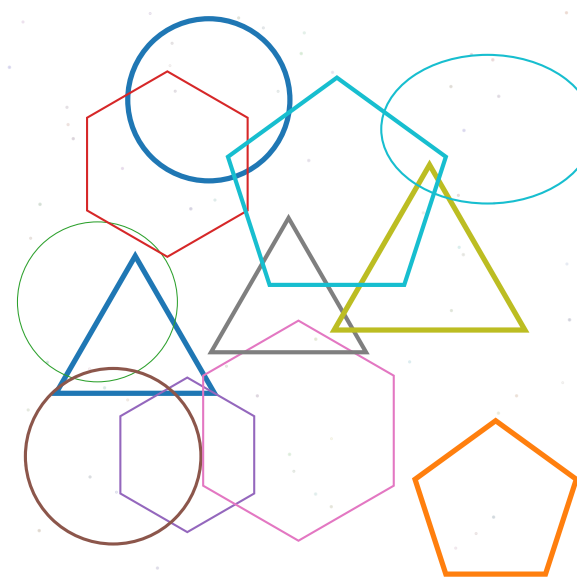[{"shape": "circle", "thickness": 2.5, "radius": 0.7, "center": [0.362, 0.826]}, {"shape": "triangle", "thickness": 2.5, "radius": 0.79, "center": [0.234, 0.397]}, {"shape": "pentagon", "thickness": 2.5, "radius": 0.73, "center": [0.858, 0.124]}, {"shape": "circle", "thickness": 0.5, "radius": 0.69, "center": [0.169, 0.476]}, {"shape": "hexagon", "thickness": 1, "radius": 0.8, "center": [0.29, 0.715]}, {"shape": "hexagon", "thickness": 1, "radius": 0.67, "center": [0.324, 0.212]}, {"shape": "circle", "thickness": 1.5, "radius": 0.76, "center": [0.196, 0.209]}, {"shape": "hexagon", "thickness": 1, "radius": 0.95, "center": [0.517, 0.253]}, {"shape": "triangle", "thickness": 2, "radius": 0.78, "center": [0.5, 0.467]}, {"shape": "triangle", "thickness": 2.5, "radius": 0.95, "center": [0.744, 0.523]}, {"shape": "oval", "thickness": 1, "radius": 0.92, "center": [0.844, 0.775]}, {"shape": "pentagon", "thickness": 2, "radius": 0.99, "center": [0.583, 0.666]}]